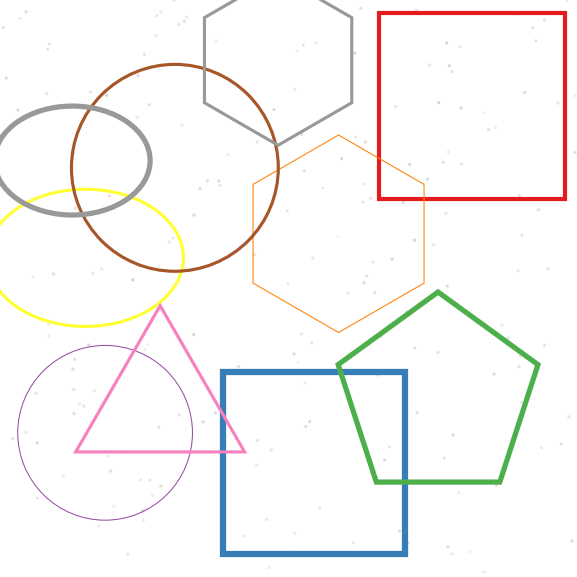[{"shape": "square", "thickness": 2, "radius": 0.8, "center": [0.818, 0.815]}, {"shape": "square", "thickness": 3, "radius": 0.79, "center": [0.544, 0.198]}, {"shape": "pentagon", "thickness": 2.5, "radius": 0.91, "center": [0.759, 0.312]}, {"shape": "circle", "thickness": 0.5, "radius": 0.76, "center": [0.182, 0.25]}, {"shape": "hexagon", "thickness": 0.5, "radius": 0.85, "center": [0.586, 0.594]}, {"shape": "oval", "thickness": 1.5, "radius": 0.85, "center": [0.148, 0.553]}, {"shape": "circle", "thickness": 1.5, "radius": 0.9, "center": [0.303, 0.709]}, {"shape": "triangle", "thickness": 1.5, "radius": 0.84, "center": [0.277, 0.301]}, {"shape": "oval", "thickness": 2.5, "radius": 0.67, "center": [0.125, 0.721]}, {"shape": "hexagon", "thickness": 1.5, "radius": 0.74, "center": [0.482, 0.895]}]